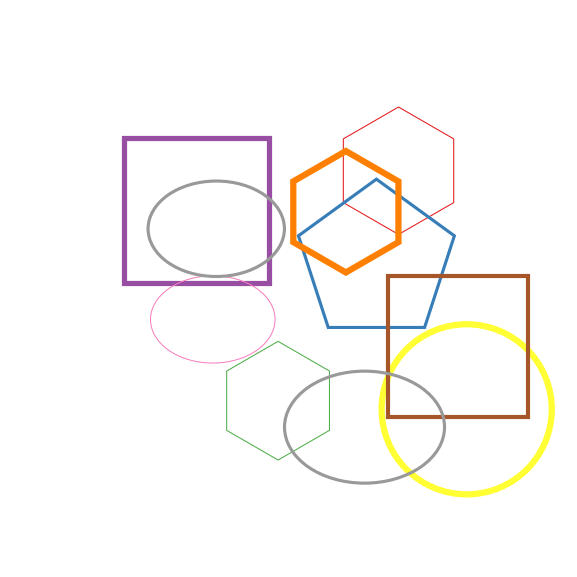[{"shape": "hexagon", "thickness": 0.5, "radius": 0.55, "center": [0.69, 0.703]}, {"shape": "pentagon", "thickness": 1.5, "radius": 0.71, "center": [0.652, 0.547]}, {"shape": "hexagon", "thickness": 0.5, "radius": 0.51, "center": [0.482, 0.305]}, {"shape": "square", "thickness": 2.5, "radius": 0.63, "center": [0.34, 0.634]}, {"shape": "hexagon", "thickness": 3, "radius": 0.53, "center": [0.599, 0.632]}, {"shape": "circle", "thickness": 3, "radius": 0.74, "center": [0.808, 0.29]}, {"shape": "square", "thickness": 2, "radius": 0.61, "center": [0.793, 0.399]}, {"shape": "oval", "thickness": 0.5, "radius": 0.54, "center": [0.368, 0.446]}, {"shape": "oval", "thickness": 1.5, "radius": 0.59, "center": [0.374, 0.603]}, {"shape": "oval", "thickness": 1.5, "radius": 0.69, "center": [0.631, 0.259]}]